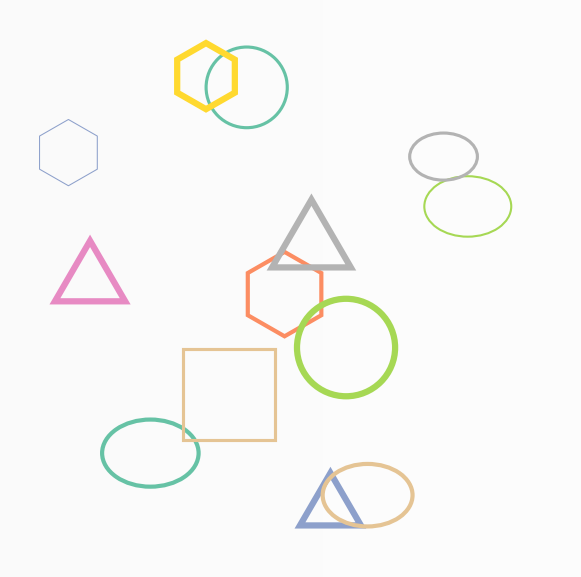[{"shape": "oval", "thickness": 2, "radius": 0.42, "center": [0.259, 0.215]}, {"shape": "circle", "thickness": 1.5, "radius": 0.35, "center": [0.424, 0.848]}, {"shape": "hexagon", "thickness": 2, "radius": 0.37, "center": [0.49, 0.49]}, {"shape": "triangle", "thickness": 3, "radius": 0.3, "center": [0.569, 0.12]}, {"shape": "hexagon", "thickness": 0.5, "radius": 0.29, "center": [0.118, 0.735]}, {"shape": "triangle", "thickness": 3, "radius": 0.35, "center": [0.155, 0.512]}, {"shape": "circle", "thickness": 3, "radius": 0.42, "center": [0.595, 0.397]}, {"shape": "oval", "thickness": 1, "radius": 0.37, "center": [0.805, 0.642]}, {"shape": "hexagon", "thickness": 3, "radius": 0.29, "center": [0.354, 0.867]}, {"shape": "oval", "thickness": 2, "radius": 0.39, "center": [0.632, 0.142]}, {"shape": "square", "thickness": 1.5, "radius": 0.4, "center": [0.394, 0.316]}, {"shape": "triangle", "thickness": 3, "radius": 0.39, "center": [0.536, 0.575]}, {"shape": "oval", "thickness": 1.5, "radius": 0.29, "center": [0.763, 0.728]}]